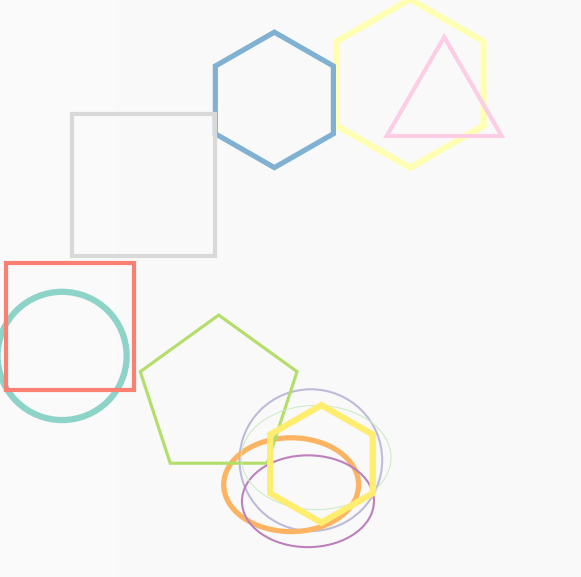[{"shape": "circle", "thickness": 3, "radius": 0.56, "center": [0.107, 0.383]}, {"shape": "hexagon", "thickness": 3, "radius": 0.73, "center": [0.706, 0.855]}, {"shape": "circle", "thickness": 1, "radius": 0.61, "center": [0.535, 0.202]}, {"shape": "square", "thickness": 2, "radius": 0.55, "center": [0.12, 0.434]}, {"shape": "hexagon", "thickness": 2.5, "radius": 0.59, "center": [0.472, 0.826]}, {"shape": "oval", "thickness": 2.5, "radius": 0.58, "center": [0.501, 0.16]}, {"shape": "pentagon", "thickness": 1.5, "radius": 0.71, "center": [0.376, 0.312]}, {"shape": "triangle", "thickness": 2, "radius": 0.57, "center": [0.764, 0.821]}, {"shape": "square", "thickness": 2, "radius": 0.62, "center": [0.247, 0.679]}, {"shape": "oval", "thickness": 1, "radius": 0.57, "center": [0.53, 0.131]}, {"shape": "oval", "thickness": 0.5, "radius": 0.64, "center": [0.544, 0.207]}, {"shape": "hexagon", "thickness": 3, "radius": 0.51, "center": [0.553, 0.196]}]